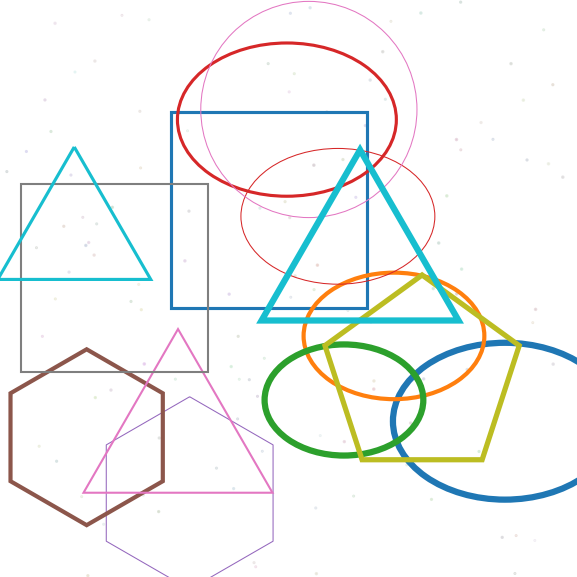[{"shape": "square", "thickness": 1.5, "radius": 0.85, "center": [0.466, 0.636]}, {"shape": "oval", "thickness": 3, "radius": 0.97, "center": [0.874, 0.27]}, {"shape": "oval", "thickness": 2, "radius": 0.78, "center": [0.682, 0.417]}, {"shape": "oval", "thickness": 3, "radius": 0.69, "center": [0.596, 0.307]}, {"shape": "oval", "thickness": 0.5, "radius": 0.84, "center": [0.585, 0.625]}, {"shape": "oval", "thickness": 1.5, "radius": 0.95, "center": [0.497, 0.792]}, {"shape": "hexagon", "thickness": 0.5, "radius": 0.83, "center": [0.328, 0.145]}, {"shape": "hexagon", "thickness": 2, "radius": 0.76, "center": [0.15, 0.242]}, {"shape": "circle", "thickness": 0.5, "radius": 0.94, "center": [0.535, 0.81]}, {"shape": "triangle", "thickness": 1, "radius": 0.94, "center": [0.308, 0.24]}, {"shape": "square", "thickness": 1, "radius": 0.81, "center": [0.198, 0.517]}, {"shape": "pentagon", "thickness": 2.5, "radius": 0.88, "center": [0.731, 0.346]}, {"shape": "triangle", "thickness": 1.5, "radius": 0.76, "center": [0.129, 0.592]}, {"shape": "triangle", "thickness": 3, "radius": 0.98, "center": [0.623, 0.543]}]